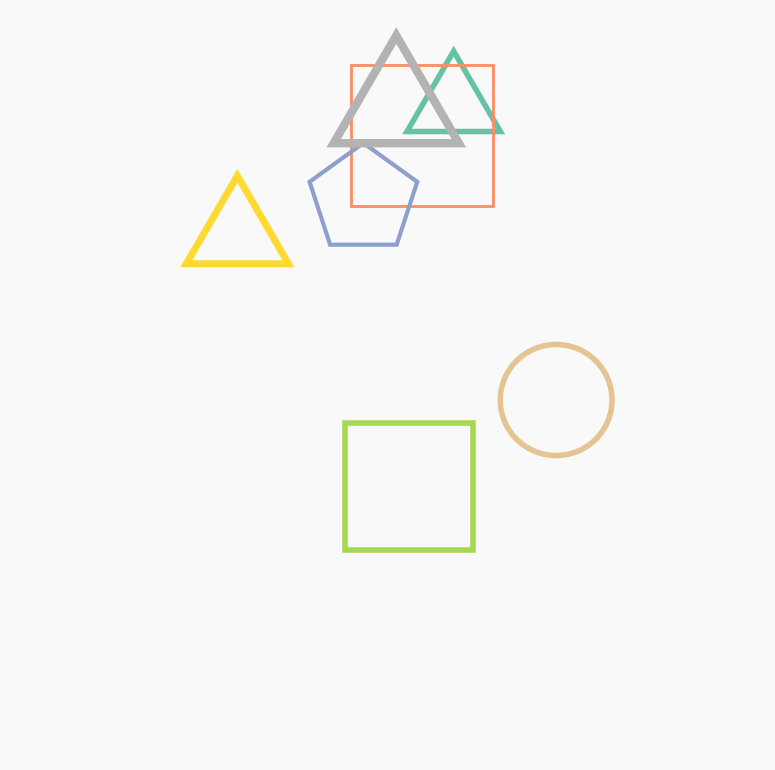[{"shape": "triangle", "thickness": 2, "radius": 0.35, "center": [0.585, 0.864]}, {"shape": "square", "thickness": 1, "radius": 0.46, "center": [0.544, 0.824]}, {"shape": "pentagon", "thickness": 1.5, "radius": 0.37, "center": [0.469, 0.741]}, {"shape": "square", "thickness": 2, "radius": 0.41, "center": [0.528, 0.368]}, {"shape": "triangle", "thickness": 2.5, "radius": 0.38, "center": [0.306, 0.696]}, {"shape": "circle", "thickness": 2, "radius": 0.36, "center": [0.718, 0.481]}, {"shape": "triangle", "thickness": 3, "radius": 0.47, "center": [0.511, 0.861]}]